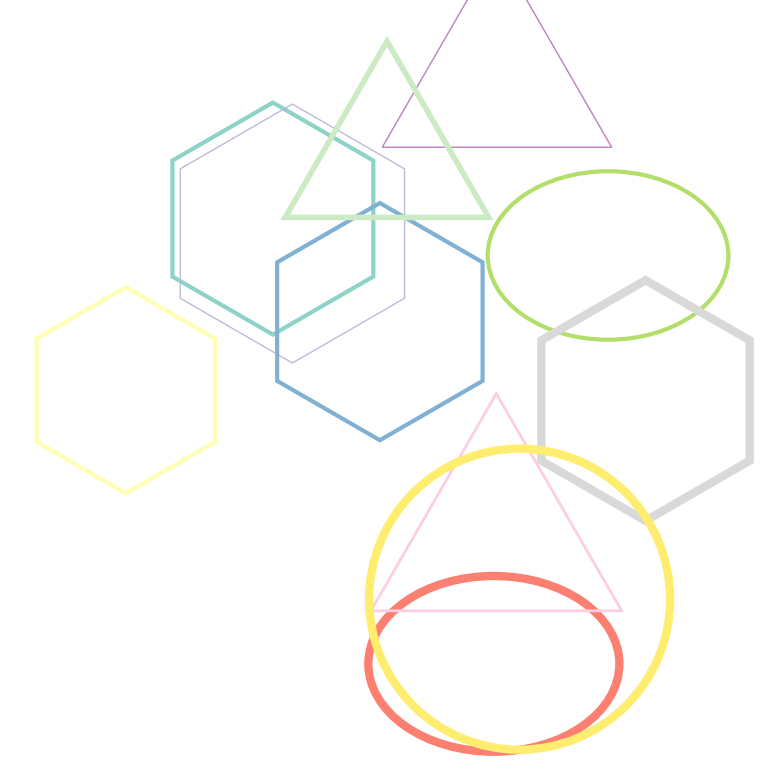[{"shape": "hexagon", "thickness": 1.5, "radius": 0.75, "center": [0.354, 0.716]}, {"shape": "hexagon", "thickness": 1.5, "radius": 0.67, "center": [0.163, 0.493]}, {"shape": "hexagon", "thickness": 0.5, "radius": 0.84, "center": [0.38, 0.697]}, {"shape": "oval", "thickness": 3, "radius": 0.82, "center": [0.641, 0.138]}, {"shape": "hexagon", "thickness": 1.5, "radius": 0.77, "center": [0.493, 0.582]}, {"shape": "oval", "thickness": 1.5, "radius": 0.78, "center": [0.79, 0.668]}, {"shape": "triangle", "thickness": 1, "radius": 0.94, "center": [0.645, 0.301]}, {"shape": "hexagon", "thickness": 3, "radius": 0.78, "center": [0.838, 0.48]}, {"shape": "triangle", "thickness": 0.5, "radius": 0.86, "center": [0.645, 0.895]}, {"shape": "triangle", "thickness": 2, "radius": 0.76, "center": [0.503, 0.794]}, {"shape": "circle", "thickness": 3, "radius": 0.98, "center": [0.675, 0.222]}]